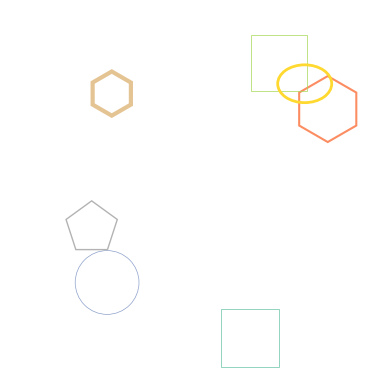[{"shape": "square", "thickness": 0.5, "radius": 0.38, "center": [0.65, 0.122]}, {"shape": "hexagon", "thickness": 1.5, "radius": 0.43, "center": [0.851, 0.717]}, {"shape": "circle", "thickness": 0.5, "radius": 0.41, "center": [0.278, 0.266]}, {"shape": "square", "thickness": 0.5, "radius": 0.36, "center": [0.724, 0.836]}, {"shape": "oval", "thickness": 2, "radius": 0.35, "center": [0.791, 0.782]}, {"shape": "hexagon", "thickness": 3, "radius": 0.29, "center": [0.29, 0.757]}, {"shape": "pentagon", "thickness": 1, "radius": 0.35, "center": [0.238, 0.408]}]